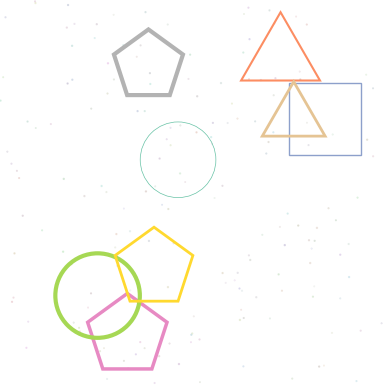[{"shape": "circle", "thickness": 0.5, "radius": 0.49, "center": [0.462, 0.585]}, {"shape": "triangle", "thickness": 1.5, "radius": 0.59, "center": [0.729, 0.85]}, {"shape": "square", "thickness": 1, "radius": 0.47, "center": [0.843, 0.692]}, {"shape": "pentagon", "thickness": 2.5, "radius": 0.54, "center": [0.331, 0.129]}, {"shape": "circle", "thickness": 3, "radius": 0.55, "center": [0.253, 0.232]}, {"shape": "pentagon", "thickness": 2, "radius": 0.53, "center": [0.4, 0.304]}, {"shape": "triangle", "thickness": 2, "radius": 0.47, "center": [0.763, 0.694]}, {"shape": "pentagon", "thickness": 3, "radius": 0.47, "center": [0.386, 0.829]}]